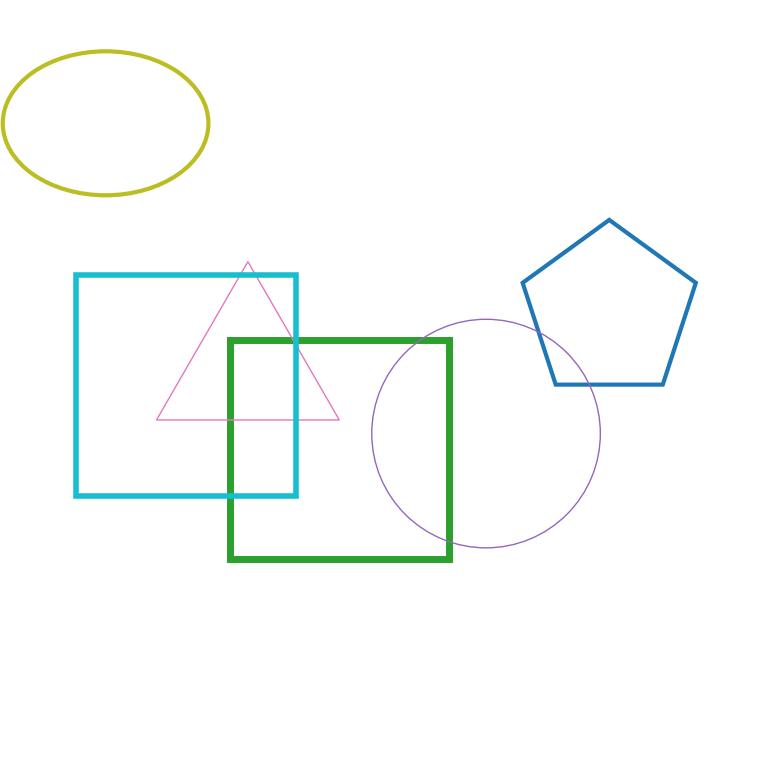[{"shape": "pentagon", "thickness": 1.5, "radius": 0.59, "center": [0.791, 0.596]}, {"shape": "square", "thickness": 2.5, "radius": 0.71, "center": [0.441, 0.416]}, {"shape": "circle", "thickness": 0.5, "radius": 0.74, "center": [0.631, 0.437]}, {"shape": "triangle", "thickness": 0.5, "radius": 0.69, "center": [0.322, 0.523]}, {"shape": "oval", "thickness": 1.5, "radius": 0.67, "center": [0.137, 0.84]}, {"shape": "square", "thickness": 2, "radius": 0.72, "center": [0.241, 0.5]}]